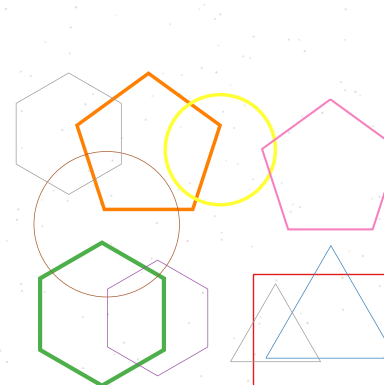[{"shape": "square", "thickness": 1, "radius": 0.91, "center": [0.841, 0.105]}, {"shape": "triangle", "thickness": 0.5, "radius": 0.97, "center": [0.859, 0.167]}, {"shape": "hexagon", "thickness": 3, "radius": 0.93, "center": [0.265, 0.184]}, {"shape": "hexagon", "thickness": 0.5, "radius": 0.75, "center": [0.41, 0.174]}, {"shape": "pentagon", "thickness": 2.5, "radius": 0.98, "center": [0.386, 0.614]}, {"shape": "circle", "thickness": 2.5, "radius": 0.72, "center": [0.572, 0.611]}, {"shape": "circle", "thickness": 0.5, "radius": 0.94, "center": [0.277, 0.418]}, {"shape": "pentagon", "thickness": 1.5, "radius": 0.93, "center": [0.858, 0.555]}, {"shape": "hexagon", "thickness": 0.5, "radius": 0.79, "center": [0.179, 0.653]}, {"shape": "triangle", "thickness": 0.5, "radius": 0.68, "center": [0.716, 0.128]}]